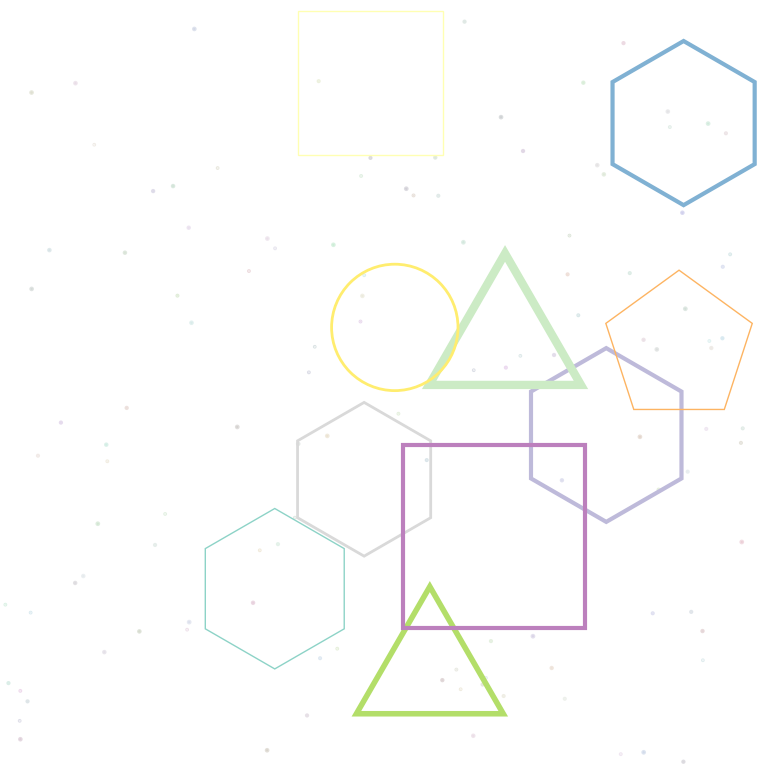[{"shape": "hexagon", "thickness": 0.5, "radius": 0.52, "center": [0.357, 0.235]}, {"shape": "square", "thickness": 0.5, "radius": 0.47, "center": [0.482, 0.892]}, {"shape": "hexagon", "thickness": 1.5, "radius": 0.56, "center": [0.787, 0.435]}, {"shape": "hexagon", "thickness": 1.5, "radius": 0.53, "center": [0.888, 0.84]}, {"shape": "pentagon", "thickness": 0.5, "radius": 0.5, "center": [0.882, 0.549]}, {"shape": "triangle", "thickness": 2, "radius": 0.55, "center": [0.558, 0.128]}, {"shape": "hexagon", "thickness": 1, "radius": 0.5, "center": [0.473, 0.378]}, {"shape": "square", "thickness": 1.5, "radius": 0.59, "center": [0.642, 0.303]}, {"shape": "triangle", "thickness": 3, "radius": 0.57, "center": [0.656, 0.557]}, {"shape": "circle", "thickness": 1, "radius": 0.41, "center": [0.513, 0.575]}]